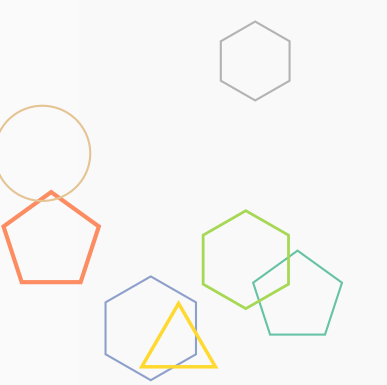[{"shape": "pentagon", "thickness": 1.5, "radius": 0.6, "center": [0.768, 0.228]}, {"shape": "pentagon", "thickness": 3, "radius": 0.65, "center": [0.132, 0.372]}, {"shape": "hexagon", "thickness": 1.5, "radius": 0.67, "center": [0.389, 0.147]}, {"shape": "hexagon", "thickness": 2, "radius": 0.64, "center": [0.634, 0.326]}, {"shape": "triangle", "thickness": 2.5, "radius": 0.55, "center": [0.461, 0.102]}, {"shape": "circle", "thickness": 1.5, "radius": 0.62, "center": [0.109, 0.602]}, {"shape": "hexagon", "thickness": 1.5, "radius": 0.51, "center": [0.659, 0.842]}]